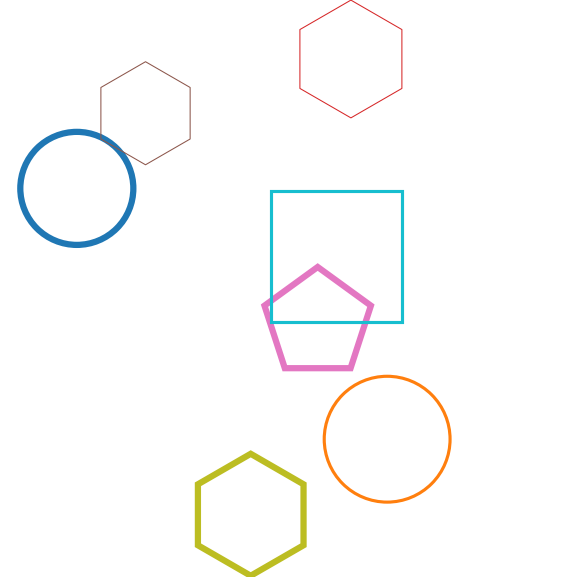[{"shape": "circle", "thickness": 3, "radius": 0.49, "center": [0.133, 0.673]}, {"shape": "circle", "thickness": 1.5, "radius": 0.54, "center": [0.67, 0.239]}, {"shape": "hexagon", "thickness": 0.5, "radius": 0.51, "center": [0.608, 0.897]}, {"shape": "hexagon", "thickness": 0.5, "radius": 0.45, "center": [0.252, 0.803]}, {"shape": "pentagon", "thickness": 3, "radius": 0.48, "center": [0.55, 0.44]}, {"shape": "hexagon", "thickness": 3, "radius": 0.53, "center": [0.434, 0.108]}, {"shape": "square", "thickness": 1.5, "radius": 0.56, "center": [0.583, 0.555]}]